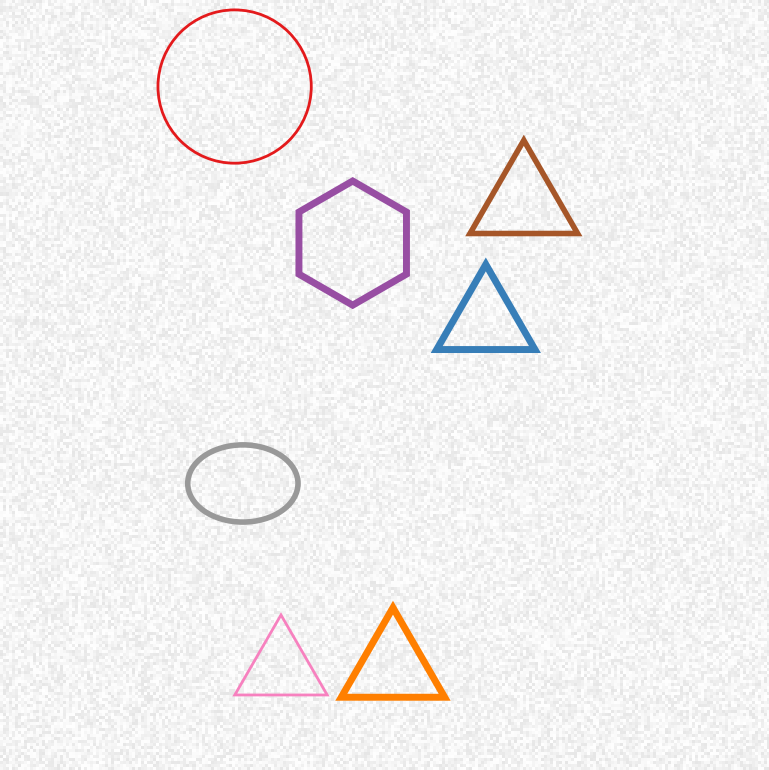[{"shape": "circle", "thickness": 1, "radius": 0.5, "center": [0.305, 0.888]}, {"shape": "triangle", "thickness": 2.5, "radius": 0.37, "center": [0.631, 0.583]}, {"shape": "hexagon", "thickness": 2.5, "radius": 0.4, "center": [0.458, 0.684]}, {"shape": "triangle", "thickness": 2.5, "radius": 0.39, "center": [0.51, 0.133]}, {"shape": "triangle", "thickness": 2, "radius": 0.4, "center": [0.68, 0.737]}, {"shape": "triangle", "thickness": 1, "radius": 0.35, "center": [0.365, 0.132]}, {"shape": "oval", "thickness": 2, "radius": 0.36, "center": [0.315, 0.372]}]